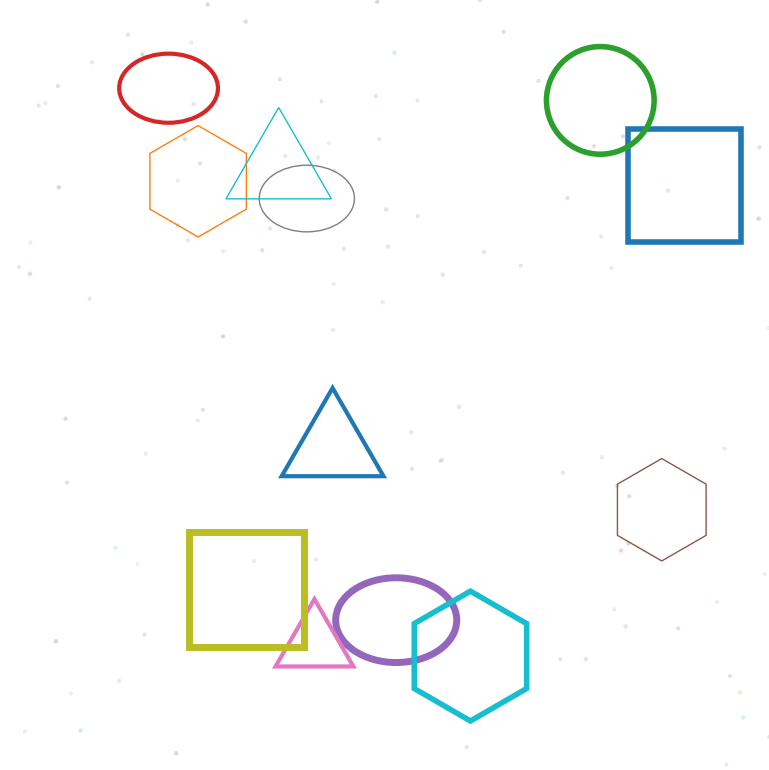[{"shape": "triangle", "thickness": 1.5, "radius": 0.38, "center": [0.432, 0.42]}, {"shape": "square", "thickness": 2, "radius": 0.37, "center": [0.888, 0.76]}, {"shape": "hexagon", "thickness": 0.5, "radius": 0.36, "center": [0.257, 0.765]}, {"shape": "circle", "thickness": 2, "radius": 0.35, "center": [0.78, 0.87]}, {"shape": "oval", "thickness": 1.5, "radius": 0.32, "center": [0.219, 0.885]}, {"shape": "oval", "thickness": 2.5, "radius": 0.39, "center": [0.515, 0.195]}, {"shape": "hexagon", "thickness": 0.5, "radius": 0.33, "center": [0.859, 0.338]}, {"shape": "triangle", "thickness": 1.5, "radius": 0.29, "center": [0.408, 0.164]}, {"shape": "oval", "thickness": 0.5, "radius": 0.31, "center": [0.398, 0.742]}, {"shape": "square", "thickness": 2.5, "radius": 0.37, "center": [0.32, 0.235]}, {"shape": "triangle", "thickness": 0.5, "radius": 0.4, "center": [0.362, 0.781]}, {"shape": "hexagon", "thickness": 2, "radius": 0.42, "center": [0.611, 0.148]}]